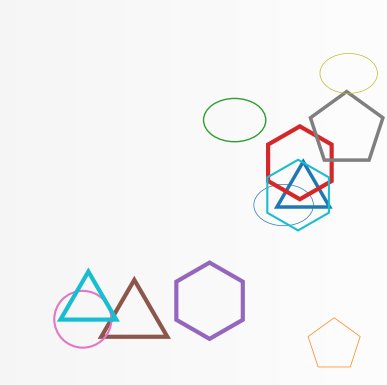[{"shape": "oval", "thickness": 0.5, "radius": 0.38, "center": [0.732, 0.467]}, {"shape": "triangle", "thickness": 2.5, "radius": 0.39, "center": [0.783, 0.502]}, {"shape": "pentagon", "thickness": 0.5, "radius": 0.35, "center": [0.862, 0.104]}, {"shape": "oval", "thickness": 1, "radius": 0.4, "center": [0.606, 0.688]}, {"shape": "hexagon", "thickness": 3, "radius": 0.47, "center": [0.774, 0.577]}, {"shape": "hexagon", "thickness": 3, "radius": 0.5, "center": [0.541, 0.219]}, {"shape": "triangle", "thickness": 3, "radius": 0.49, "center": [0.347, 0.175]}, {"shape": "circle", "thickness": 1.5, "radius": 0.37, "center": [0.214, 0.171]}, {"shape": "pentagon", "thickness": 2.5, "radius": 0.49, "center": [0.895, 0.664]}, {"shape": "oval", "thickness": 0.5, "radius": 0.37, "center": [0.9, 0.809]}, {"shape": "hexagon", "thickness": 1.5, "radius": 0.46, "center": [0.769, 0.493]}, {"shape": "triangle", "thickness": 3, "radius": 0.42, "center": [0.228, 0.211]}]